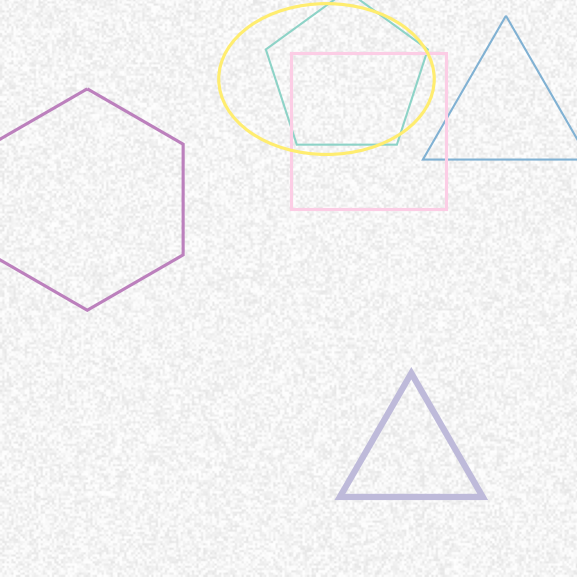[{"shape": "pentagon", "thickness": 1, "radius": 0.74, "center": [0.601, 0.868]}, {"shape": "triangle", "thickness": 3, "radius": 0.71, "center": [0.712, 0.21]}, {"shape": "triangle", "thickness": 1, "radius": 0.83, "center": [0.876, 0.806]}, {"shape": "square", "thickness": 1.5, "radius": 0.67, "center": [0.638, 0.772]}, {"shape": "hexagon", "thickness": 1.5, "radius": 0.96, "center": [0.151, 0.654]}, {"shape": "oval", "thickness": 1.5, "radius": 0.93, "center": [0.565, 0.862]}]